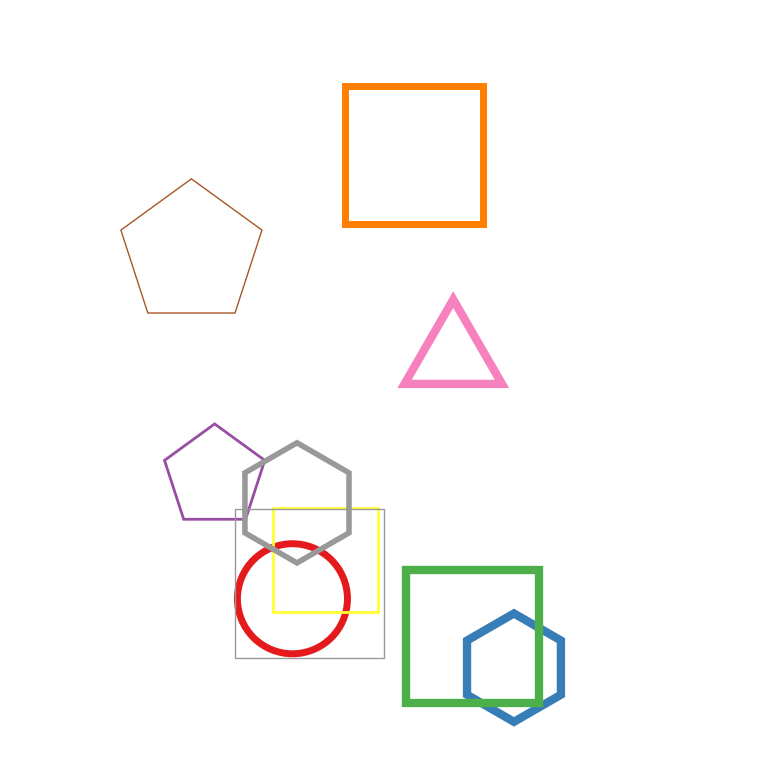[{"shape": "circle", "thickness": 2.5, "radius": 0.36, "center": [0.38, 0.222]}, {"shape": "hexagon", "thickness": 3, "radius": 0.35, "center": [0.667, 0.133]}, {"shape": "square", "thickness": 3, "radius": 0.43, "center": [0.614, 0.173]}, {"shape": "pentagon", "thickness": 1, "radius": 0.34, "center": [0.279, 0.381]}, {"shape": "square", "thickness": 2.5, "radius": 0.45, "center": [0.537, 0.799]}, {"shape": "square", "thickness": 1, "radius": 0.34, "center": [0.423, 0.273]}, {"shape": "pentagon", "thickness": 0.5, "radius": 0.48, "center": [0.249, 0.671]}, {"shape": "triangle", "thickness": 3, "radius": 0.37, "center": [0.589, 0.538]}, {"shape": "square", "thickness": 0.5, "radius": 0.48, "center": [0.402, 0.242]}, {"shape": "hexagon", "thickness": 2, "radius": 0.39, "center": [0.386, 0.347]}]